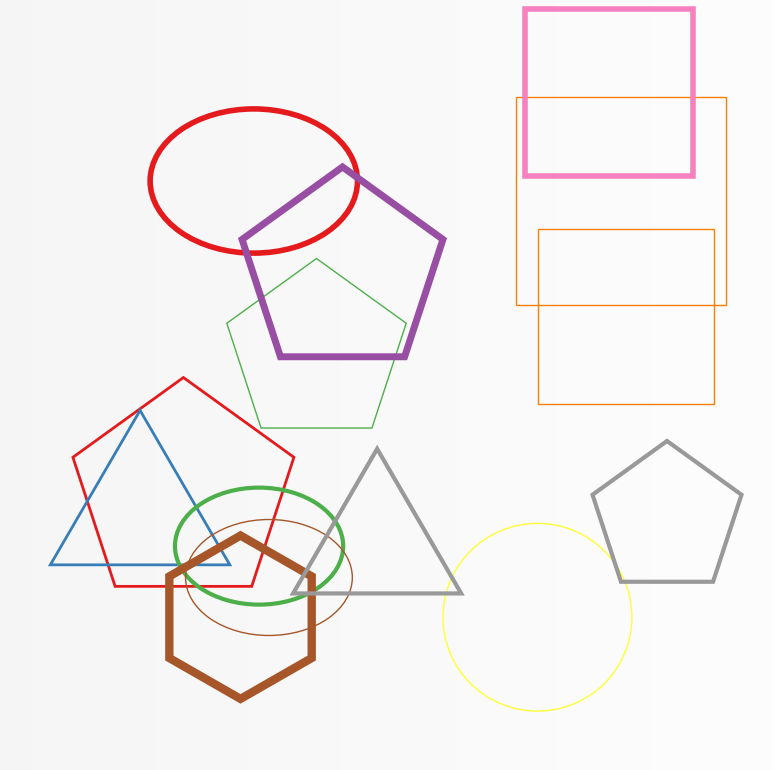[{"shape": "oval", "thickness": 2, "radius": 0.67, "center": [0.327, 0.765]}, {"shape": "pentagon", "thickness": 1, "radius": 0.75, "center": [0.237, 0.36]}, {"shape": "triangle", "thickness": 1, "radius": 0.67, "center": [0.181, 0.333]}, {"shape": "pentagon", "thickness": 0.5, "radius": 0.61, "center": [0.408, 0.543]}, {"shape": "oval", "thickness": 1.5, "radius": 0.54, "center": [0.334, 0.291]}, {"shape": "pentagon", "thickness": 2.5, "radius": 0.68, "center": [0.442, 0.647]}, {"shape": "square", "thickness": 0.5, "radius": 0.57, "center": [0.807, 0.589]}, {"shape": "square", "thickness": 0.5, "radius": 0.68, "center": [0.802, 0.739]}, {"shape": "circle", "thickness": 0.5, "radius": 0.61, "center": [0.693, 0.198]}, {"shape": "hexagon", "thickness": 3, "radius": 0.53, "center": [0.31, 0.198]}, {"shape": "oval", "thickness": 0.5, "radius": 0.54, "center": [0.347, 0.25]}, {"shape": "square", "thickness": 2, "radius": 0.54, "center": [0.786, 0.88]}, {"shape": "triangle", "thickness": 1.5, "radius": 0.63, "center": [0.487, 0.292]}, {"shape": "pentagon", "thickness": 1.5, "radius": 0.51, "center": [0.861, 0.326]}]